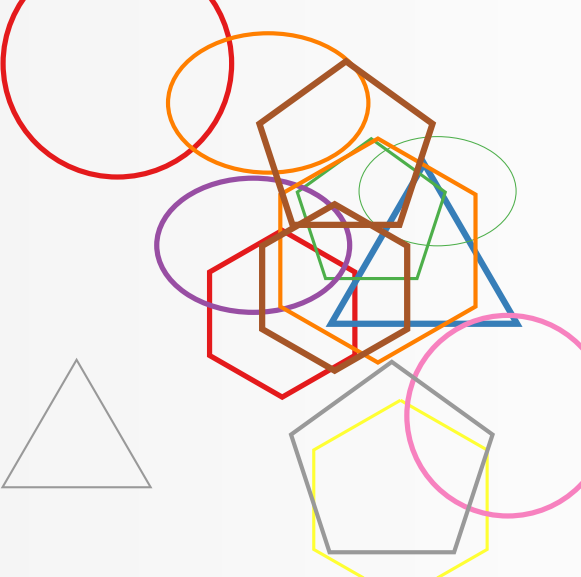[{"shape": "circle", "thickness": 2.5, "radius": 0.98, "center": [0.202, 0.889]}, {"shape": "hexagon", "thickness": 2.5, "radius": 0.72, "center": [0.486, 0.456]}, {"shape": "triangle", "thickness": 3, "radius": 0.92, "center": [0.73, 0.531]}, {"shape": "pentagon", "thickness": 1.5, "radius": 0.67, "center": [0.639, 0.625]}, {"shape": "oval", "thickness": 0.5, "radius": 0.68, "center": [0.753, 0.668]}, {"shape": "oval", "thickness": 2.5, "radius": 0.83, "center": [0.436, 0.574]}, {"shape": "hexagon", "thickness": 2, "radius": 0.97, "center": [0.65, 0.565]}, {"shape": "oval", "thickness": 2, "radius": 0.86, "center": [0.461, 0.821]}, {"shape": "hexagon", "thickness": 1.5, "radius": 0.86, "center": [0.689, 0.134]}, {"shape": "hexagon", "thickness": 3, "radius": 0.72, "center": [0.576, 0.501]}, {"shape": "pentagon", "thickness": 3, "radius": 0.78, "center": [0.595, 0.736]}, {"shape": "circle", "thickness": 2.5, "radius": 0.87, "center": [0.874, 0.279]}, {"shape": "triangle", "thickness": 1, "radius": 0.74, "center": [0.132, 0.229]}, {"shape": "pentagon", "thickness": 2, "radius": 0.91, "center": [0.674, 0.19]}]